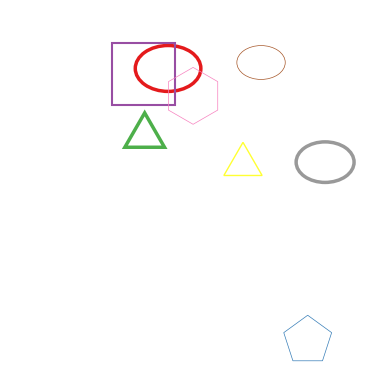[{"shape": "oval", "thickness": 2.5, "radius": 0.43, "center": [0.437, 0.822]}, {"shape": "pentagon", "thickness": 0.5, "radius": 0.33, "center": [0.799, 0.116]}, {"shape": "triangle", "thickness": 2.5, "radius": 0.3, "center": [0.376, 0.647]}, {"shape": "square", "thickness": 1.5, "radius": 0.41, "center": [0.372, 0.807]}, {"shape": "triangle", "thickness": 1, "radius": 0.29, "center": [0.631, 0.573]}, {"shape": "oval", "thickness": 0.5, "radius": 0.31, "center": [0.678, 0.838]}, {"shape": "hexagon", "thickness": 0.5, "radius": 0.37, "center": [0.502, 0.751]}, {"shape": "oval", "thickness": 2.5, "radius": 0.38, "center": [0.844, 0.579]}]